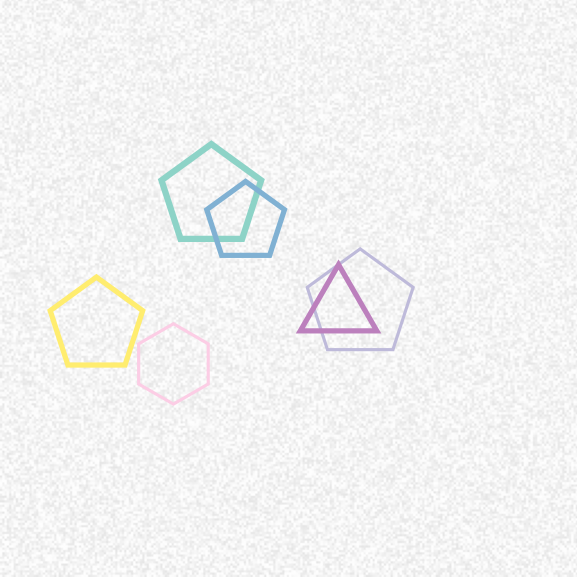[{"shape": "pentagon", "thickness": 3, "radius": 0.45, "center": [0.366, 0.659]}, {"shape": "pentagon", "thickness": 1.5, "radius": 0.48, "center": [0.624, 0.472]}, {"shape": "pentagon", "thickness": 2.5, "radius": 0.35, "center": [0.425, 0.614]}, {"shape": "hexagon", "thickness": 1.5, "radius": 0.35, "center": [0.3, 0.369]}, {"shape": "triangle", "thickness": 2.5, "radius": 0.38, "center": [0.586, 0.464]}, {"shape": "pentagon", "thickness": 2.5, "radius": 0.42, "center": [0.167, 0.435]}]